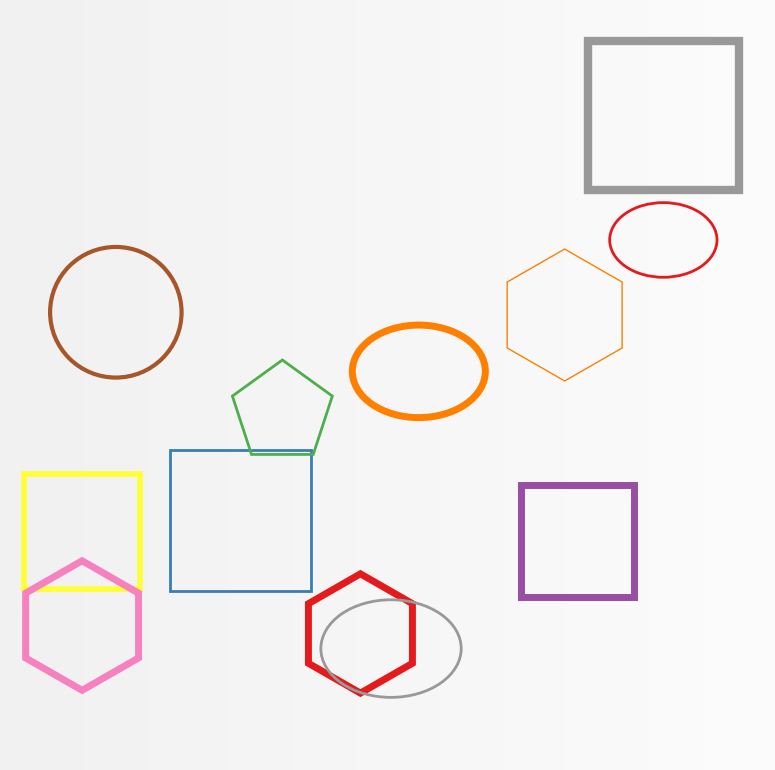[{"shape": "oval", "thickness": 1, "radius": 0.35, "center": [0.856, 0.688]}, {"shape": "hexagon", "thickness": 2.5, "radius": 0.39, "center": [0.465, 0.177]}, {"shape": "square", "thickness": 1, "radius": 0.46, "center": [0.31, 0.324]}, {"shape": "pentagon", "thickness": 1, "radius": 0.34, "center": [0.364, 0.465]}, {"shape": "square", "thickness": 2.5, "radius": 0.37, "center": [0.746, 0.298]}, {"shape": "hexagon", "thickness": 0.5, "radius": 0.43, "center": [0.729, 0.591]}, {"shape": "oval", "thickness": 2.5, "radius": 0.43, "center": [0.54, 0.518]}, {"shape": "square", "thickness": 2, "radius": 0.37, "center": [0.106, 0.31]}, {"shape": "circle", "thickness": 1.5, "radius": 0.42, "center": [0.149, 0.594]}, {"shape": "hexagon", "thickness": 2.5, "radius": 0.42, "center": [0.106, 0.188]}, {"shape": "oval", "thickness": 1, "radius": 0.45, "center": [0.505, 0.158]}, {"shape": "square", "thickness": 3, "radius": 0.49, "center": [0.856, 0.85]}]